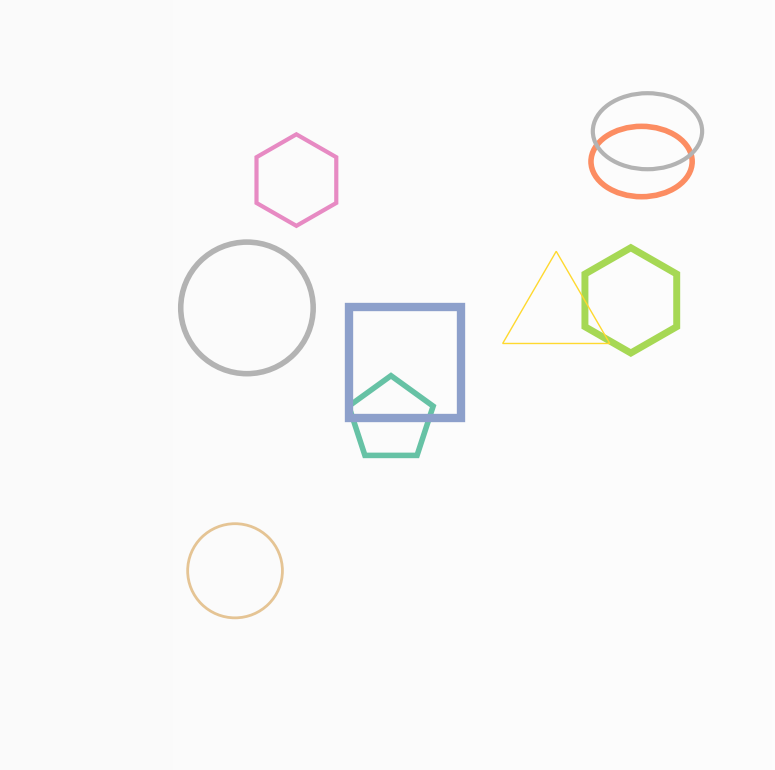[{"shape": "pentagon", "thickness": 2, "radius": 0.29, "center": [0.504, 0.455]}, {"shape": "oval", "thickness": 2, "radius": 0.33, "center": [0.828, 0.79]}, {"shape": "square", "thickness": 3, "radius": 0.36, "center": [0.522, 0.529]}, {"shape": "hexagon", "thickness": 1.5, "radius": 0.3, "center": [0.382, 0.766]}, {"shape": "hexagon", "thickness": 2.5, "radius": 0.34, "center": [0.814, 0.61]}, {"shape": "triangle", "thickness": 0.5, "radius": 0.4, "center": [0.718, 0.594]}, {"shape": "circle", "thickness": 1, "radius": 0.31, "center": [0.303, 0.259]}, {"shape": "oval", "thickness": 1.5, "radius": 0.35, "center": [0.835, 0.83]}, {"shape": "circle", "thickness": 2, "radius": 0.43, "center": [0.319, 0.6]}]